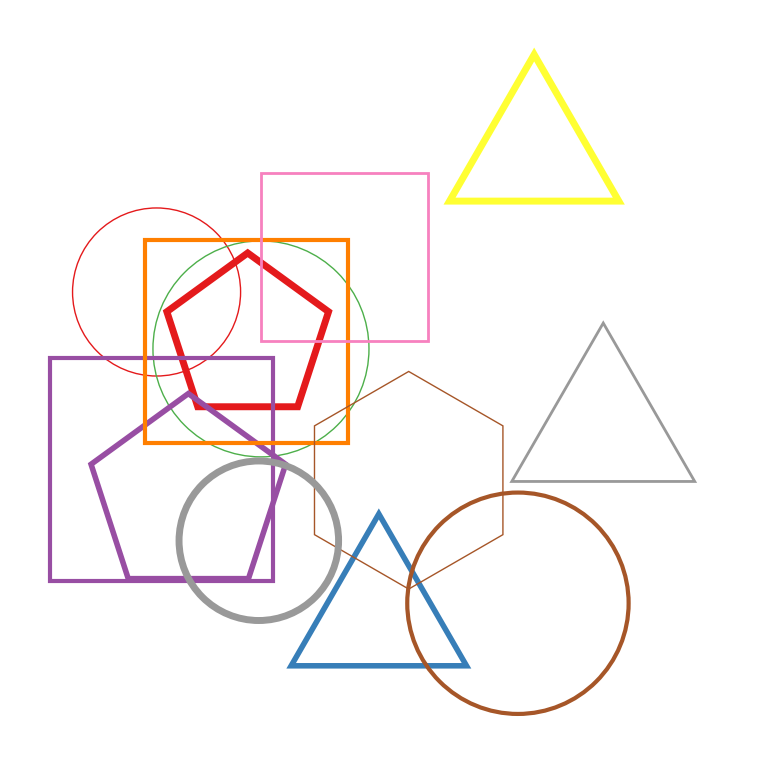[{"shape": "circle", "thickness": 0.5, "radius": 0.55, "center": [0.203, 0.621]}, {"shape": "pentagon", "thickness": 2.5, "radius": 0.55, "center": [0.322, 0.561]}, {"shape": "triangle", "thickness": 2, "radius": 0.66, "center": [0.492, 0.201]}, {"shape": "circle", "thickness": 0.5, "radius": 0.7, "center": [0.339, 0.547]}, {"shape": "square", "thickness": 1.5, "radius": 0.72, "center": [0.21, 0.39]}, {"shape": "pentagon", "thickness": 2, "radius": 0.66, "center": [0.245, 0.356]}, {"shape": "square", "thickness": 1.5, "radius": 0.66, "center": [0.32, 0.557]}, {"shape": "triangle", "thickness": 2.5, "radius": 0.63, "center": [0.694, 0.802]}, {"shape": "circle", "thickness": 1.5, "radius": 0.72, "center": [0.673, 0.217]}, {"shape": "hexagon", "thickness": 0.5, "radius": 0.71, "center": [0.531, 0.376]}, {"shape": "square", "thickness": 1, "radius": 0.54, "center": [0.448, 0.667]}, {"shape": "circle", "thickness": 2.5, "radius": 0.52, "center": [0.336, 0.298]}, {"shape": "triangle", "thickness": 1, "radius": 0.69, "center": [0.783, 0.443]}]